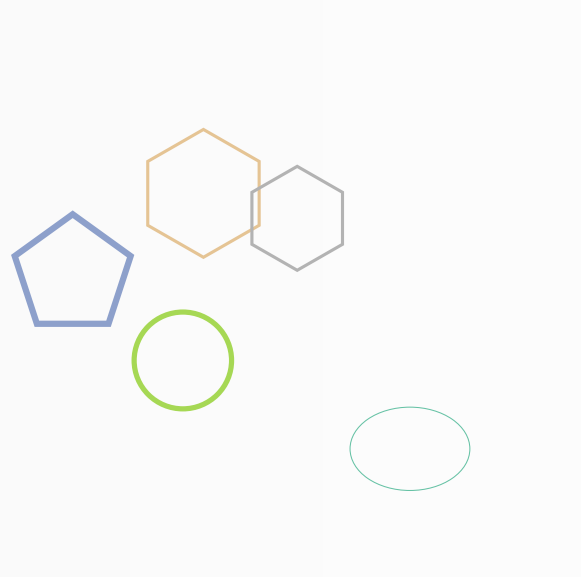[{"shape": "oval", "thickness": 0.5, "radius": 0.52, "center": [0.705, 0.222]}, {"shape": "pentagon", "thickness": 3, "radius": 0.52, "center": [0.125, 0.523]}, {"shape": "circle", "thickness": 2.5, "radius": 0.42, "center": [0.315, 0.375]}, {"shape": "hexagon", "thickness": 1.5, "radius": 0.55, "center": [0.35, 0.664]}, {"shape": "hexagon", "thickness": 1.5, "radius": 0.45, "center": [0.511, 0.621]}]